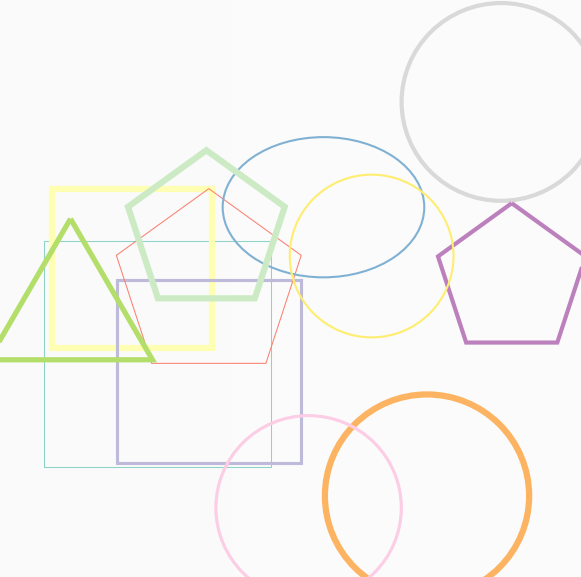[{"shape": "square", "thickness": 0.5, "radius": 0.98, "center": [0.272, 0.386]}, {"shape": "square", "thickness": 3, "radius": 0.69, "center": [0.227, 0.535]}, {"shape": "square", "thickness": 1.5, "radius": 0.79, "center": [0.36, 0.356]}, {"shape": "pentagon", "thickness": 0.5, "radius": 0.84, "center": [0.359, 0.505]}, {"shape": "oval", "thickness": 1, "radius": 0.87, "center": [0.557, 0.64]}, {"shape": "circle", "thickness": 3, "radius": 0.88, "center": [0.735, 0.14]}, {"shape": "triangle", "thickness": 2.5, "radius": 0.81, "center": [0.121, 0.458]}, {"shape": "circle", "thickness": 1.5, "radius": 0.8, "center": [0.531, 0.12]}, {"shape": "circle", "thickness": 2, "radius": 0.86, "center": [0.862, 0.823]}, {"shape": "pentagon", "thickness": 2, "radius": 0.67, "center": [0.88, 0.514]}, {"shape": "pentagon", "thickness": 3, "radius": 0.71, "center": [0.355, 0.597]}, {"shape": "circle", "thickness": 1, "radius": 0.7, "center": [0.639, 0.556]}]